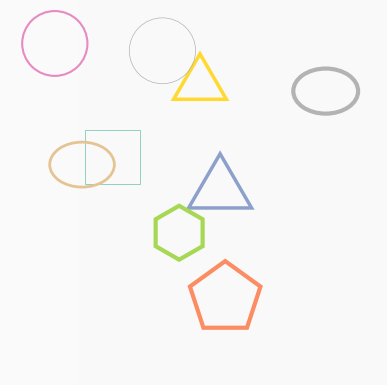[{"shape": "square", "thickness": 0.5, "radius": 0.35, "center": [0.291, 0.592]}, {"shape": "pentagon", "thickness": 3, "radius": 0.48, "center": [0.581, 0.226]}, {"shape": "triangle", "thickness": 2.5, "radius": 0.47, "center": [0.568, 0.507]}, {"shape": "circle", "thickness": 1.5, "radius": 0.42, "center": [0.141, 0.887]}, {"shape": "hexagon", "thickness": 3, "radius": 0.35, "center": [0.462, 0.396]}, {"shape": "triangle", "thickness": 2.5, "radius": 0.39, "center": [0.516, 0.781]}, {"shape": "oval", "thickness": 2, "radius": 0.42, "center": [0.212, 0.572]}, {"shape": "circle", "thickness": 0.5, "radius": 0.43, "center": [0.419, 0.868]}, {"shape": "oval", "thickness": 3, "radius": 0.42, "center": [0.841, 0.763]}]